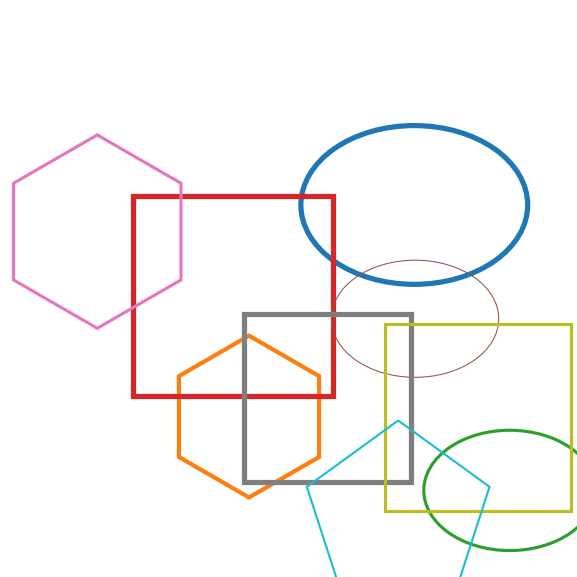[{"shape": "oval", "thickness": 2.5, "radius": 0.98, "center": [0.717, 0.644]}, {"shape": "hexagon", "thickness": 2, "radius": 0.7, "center": [0.431, 0.278]}, {"shape": "oval", "thickness": 1.5, "radius": 0.74, "center": [0.883, 0.15]}, {"shape": "square", "thickness": 2.5, "radius": 0.87, "center": [0.403, 0.486]}, {"shape": "oval", "thickness": 0.5, "radius": 0.72, "center": [0.719, 0.447]}, {"shape": "hexagon", "thickness": 1.5, "radius": 0.84, "center": [0.168, 0.598]}, {"shape": "square", "thickness": 2.5, "radius": 0.72, "center": [0.567, 0.31]}, {"shape": "square", "thickness": 1.5, "radius": 0.81, "center": [0.828, 0.276]}, {"shape": "pentagon", "thickness": 1, "radius": 0.83, "center": [0.69, 0.105]}]